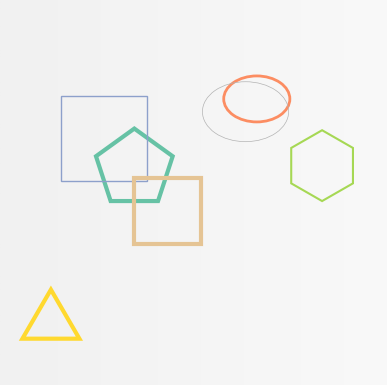[{"shape": "pentagon", "thickness": 3, "radius": 0.52, "center": [0.347, 0.562]}, {"shape": "oval", "thickness": 2, "radius": 0.43, "center": [0.663, 0.743]}, {"shape": "square", "thickness": 1, "radius": 0.55, "center": [0.267, 0.64]}, {"shape": "hexagon", "thickness": 1.5, "radius": 0.46, "center": [0.831, 0.57]}, {"shape": "triangle", "thickness": 3, "radius": 0.42, "center": [0.131, 0.163]}, {"shape": "square", "thickness": 3, "radius": 0.43, "center": [0.433, 0.451]}, {"shape": "oval", "thickness": 0.5, "radius": 0.56, "center": [0.634, 0.71]}]